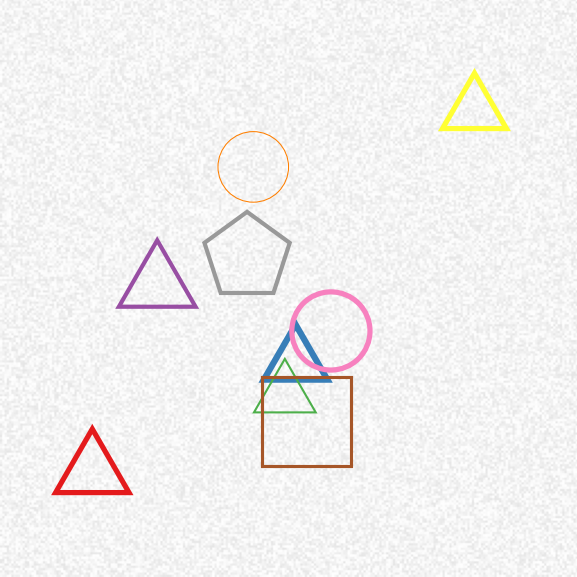[{"shape": "triangle", "thickness": 2.5, "radius": 0.37, "center": [0.16, 0.183]}, {"shape": "triangle", "thickness": 3, "radius": 0.32, "center": [0.512, 0.374]}, {"shape": "triangle", "thickness": 1, "radius": 0.31, "center": [0.493, 0.316]}, {"shape": "triangle", "thickness": 2, "radius": 0.38, "center": [0.272, 0.506]}, {"shape": "circle", "thickness": 0.5, "radius": 0.31, "center": [0.439, 0.71]}, {"shape": "triangle", "thickness": 2.5, "radius": 0.32, "center": [0.822, 0.808]}, {"shape": "square", "thickness": 1.5, "radius": 0.39, "center": [0.53, 0.27]}, {"shape": "circle", "thickness": 2.5, "radius": 0.34, "center": [0.573, 0.426]}, {"shape": "pentagon", "thickness": 2, "radius": 0.39, "center": [0.428, 0.555]}]